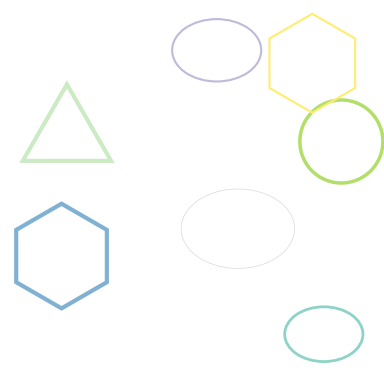[{"shape": "oval", "thickness": 2, "radius": 0.51, "center": [0.841, 0.132]}, {"shape": "oval", "thickness": 1.5, "radius": 0.58, "center": [0.563, 0.869]}, {"shape": "hexagon", "thickness": 3, "radius": 0.68, "center": [0.16, 0.335]}, {"shape": "circle", "thickness": 2.5, "radius": 0.54, "center": [0.887, 0.632]}, {"shape": "oval", "thickness": 0.5, "radius": 0.74, "center": [0.618, 0.406]}, {"shape": "triangle", "thickness": 3, "radius": 0.66, "center": [0.174, 0.648]}, {"shape": "hexagon", "thickness": 1.5, "radius": 0.64, "center": [0.811, 0.836]}]